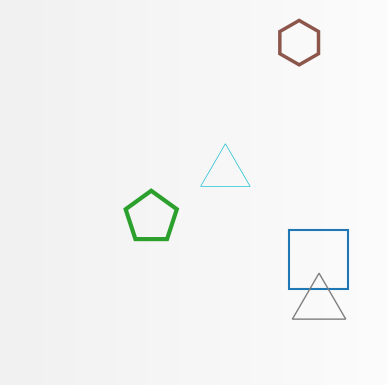[{"shape": "square", "thickness": 1.5, "radius": 0.38, "center": [0.821, 0.327]}, {"shape": "pentagon", "thickness": 3, "radius": 0.35, "center": [0.39, 0.435]}, {"shape": "hexagon", "thickness": 2.5, "radius": 0.29, "center": [0.772, 0.889]}, {"shape": "triangle", "thickness": 1, "radius": 0.4, "center": [0.823, 0.211]}, {"shape": "triangle", "thickness": 0.5, "radius": 0.37, "center": [0.582, 0.553]}]